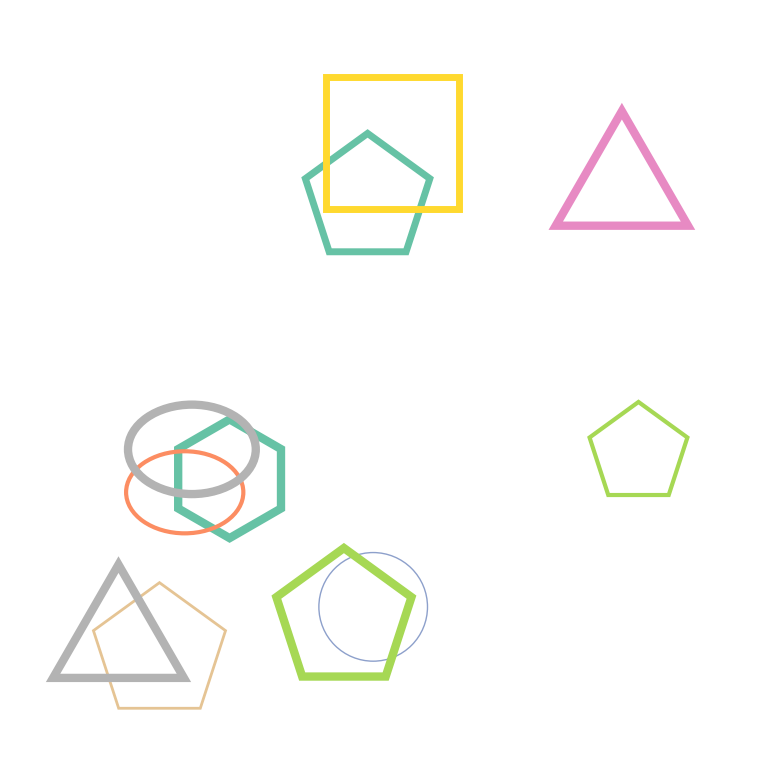[{"shape": "pentagon", "thickness": 2.5, "radius": 0.42, "center": [0.477, 0.742]}, {"shape": "hexagon", "thickness": 3, "radius": 0.39, "center": [0.298, 0.378]}, {"shape": "oval", "thickness": 1.5, "radius": 0.38, "center": [0.24, 0.361]}, {"shape": "circle", "thickness": 0.5, "radius": 0.35, "center": [0.485, 0.212]}, {"shape": "triangle", "thickness": 3, "radius": 0.5, "center": [0.808, 0.756]}, {"shape": "pentagon", "thickness": 1.5, "radius": 0.33, "center": [0.829, 0.411]}, {"shape": "pentagon", "thickness": 3, "radius": 0.46, "center": [0.447, 0.196]}, {"shape": "square", "thickness": 2.5, "radius": 0.43, "center": [0.51, 0.814]}, {"shape": "pentagon", "thickness": 1, "radius": 0.45, "center": [0.207, 0.153]}, {"shape": "triangle", "thickness": 3, "radius": 0.49, "center": [0.154, 0.169]}, {"shape": "oval", "thickness": 3, "radius": 0.41, "center": [0.249, 0.416]}]